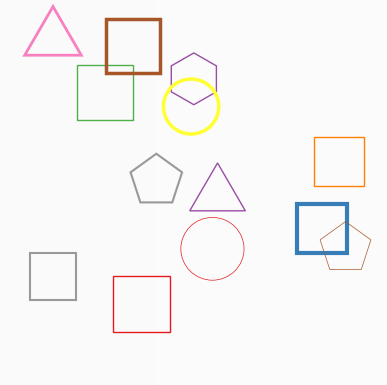[{"shape": "square", "thickness": 1, "radius": 0.37, "center": [0.365, 0.211]}, {"shape": "circle", "thickness": 0.5, "radius": 0.41, "center": [0.548, 0.354]}, {"shape": "square", "thickness": 3, "radius": 0.32, "center": [0.831, 0.408]}, {"shape": "square", "thickness": 1, "radius": 0.36, "center": [0.27, 0.76]}, {"shape": "hexagon", "thickness": 1, "radius": 0.34, "center": [0.5, 0.795]}, {"shape": "triangle", "thickness": 1, "radius": 0.41, "center": [0.561, 0.494]}, {"shape": "square", "thickness": 1, "radius": 0.32, "center": [0.875, 0.581]}, {"shape": "circle", "thickness": 2.5, "radius": 0.36, "center": [0.493, 0.723]}, {"shape": "pentagon", "thickness": 0.5, "radius": 0.34, "center": [0.892, 0.356]}, {"shape": "square", "thickness": 2.5, "radius": 0.35, "center": [0.343, 0.88]}, {"shape": "triangle", "thickness": 2, "radius": 0.42, "center": [0.137, 0.899]}, {"shape": "pentagon", "thickness": 1.5, "radius": 0.35, "center": [0.403, 0.531]}, {"shape": "square", "thickness": 1.5, "radius": 0.3, "center": [0.136, 0.282]}]